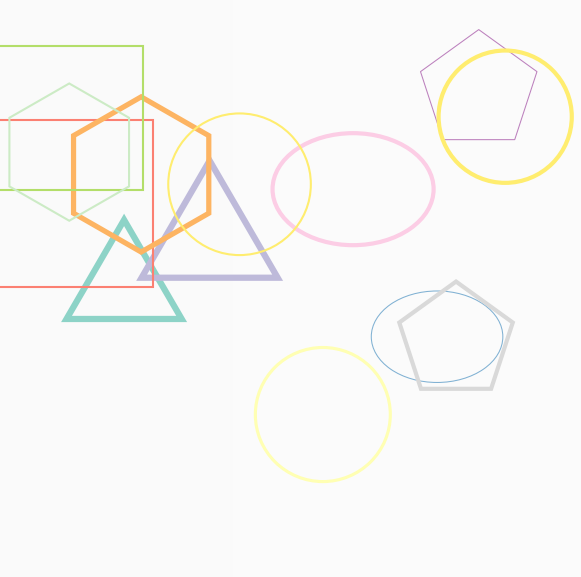[{"shape": "triangle", "thickness": 3, "radius": 0.57, "center": [0.213, 0.504]}, {"shape": "circle", "thickness": 1.5, "radius": 0.58, "center": [0.555, 0.281]}, {"shape": "triangle", "thickness": 3, "radius": 0.68, "center": [0.361, 0.586]}, {"shape": "square", "thickness": 1, "radius": 0.72, "center": [0.119, 0.646]}, {"shape": "oval", "thickness": 0.5, "radius": 0.57, "center": [0.752, 0.416]}, {"shape": "hexagon", "thickness": 2.5, "radius": 0.67, "center": [0.243, 0.697]}, {"shape": "square", "thickness": 1, "radius": 0.62, "center": [0.122, 0.795]}, {"shape": "oval", "thickness": 2, "radius": 0.69, "center": [0.607, 0.672]}, {"shape": "pentagon", "thickness": 2, "radius": 0.51, "center": [0.785, 0.409]}, {"shape": "pentagon", "thickness": 0.5, "radius": 0.53, "center": [0.824, 0.843]}, {"shape": "hexagon", "thickness": 1, "radius": 0.59, "center": [0.119, 0.736]}, {"shape": "circle", "thickness": 2, "radius": 0.57, "center": [0.869, 0.797]}, {"shape": "circle", "thickness": 1, "radius": 0.61, "center": [0.412, 0.68]}]